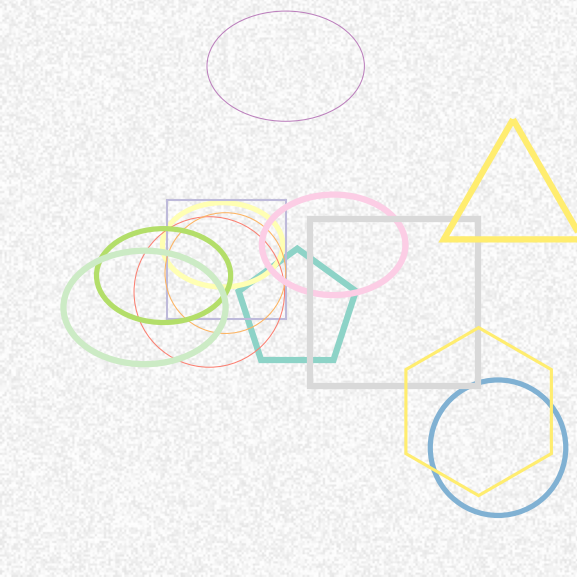[{"shape": "pentagon", "thickness": 3, "radius": 0.53, "center": [0.515, 0.462]}, {"shape": "oval", "thickness": 2.5, "radius": 0.52, "center": [0.385, 0.575]}, {"shape": "square", "thickness": 1, "radius": 0.52, "center": [0.392, 0.55]}, {"shape": "circle", "thickness": 0.5, "radius": 0.65, "center": [0.362, 0.494]}, {"shape": "circle", "thickness": 2.5, "radius": 0.59, "center": [0.862, 0.224]}, {"shape": "circle", "thickness": 0.5, "radius": 0.52, "center": [0.39, 0.526]}, {"shape": "oval", "thickness": 2.5, "radius": 0.58, "center": [0.283, 0.522]}, {"shape": "oval", "thickness": 3, "radius": 0.62, "center": [0.578, 0.575]}, {"shape": "square", "thickness": 3, "radius": 0.72, "center": [0.682, 0.475]}, {"shape": "oval", "thickness": 0.5, "radius": 0.68, "center": [0.495, 0.885]}, {"shape": "oval", "thickness": 3, "radius": 0.7, "center": [0.25, 0.467]}, {"shape": "hexagon", "thickness": 1.5, "radius": 0.73, "center": [0.829, 0.286]}, {"shape": "triangle", "thickness": 3, "radius": 0.69, "center": [0.888, 0.654]}]